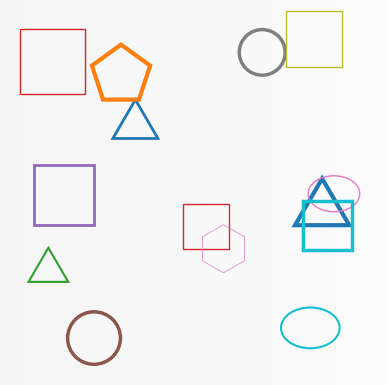[{"shape": "triangle", "thickness": 3, "radius": 0.4, "center": [0.831, 0.455]}, {"shape": "triangle", "thickness": 2, "radius": 0.34, "center": [0.349, 0.674]}, {"shape": "pentagon", "thickness": 3, "radius": 0.39, "center": [0.312, 0.805]}, {"shape": "triangle", "thickness": 1.5, "radius": 0.3, "center": [0.125, 0.297]}, {"shape": "square", "thickness": 1, "radius": 0.3, "center": [0.532, 0.412]}, {"shape": "square", "thickness": 1, "radius": 0.42, "center": [0.135, 0.84]}, {"shape": "square", "thickness": 2, "radius": 0.39, "center": [0.166, 0.494]}, {"shape": "circle", "thickness": 2.5, "radius": 0.34, "center": [0.243, 0.122]}, {"shape": "oval", "thickness": 1, "radius": 0.33, "center": [0.862, 0.497]}, {"shape": "hexagon", "thickness": 0.5, "radius": 0.31, "center": [0.577, 0.354]}, {"shape": "circle", "thickness": 2.5, "radius": 0.3, "center": [0.677, 0.864]}, {"shape": "square", "thickness": 1, "radius": 0.36, "center": [0.81, 0.899]}, {"shape": "square", "thickness": 2.5, "radius": 0.32, "center": [0.845, 0.415]}, {"shape": "oval", "thickness": 1.5, "radius": 0.38, "center": [0.801, 0.148]}]